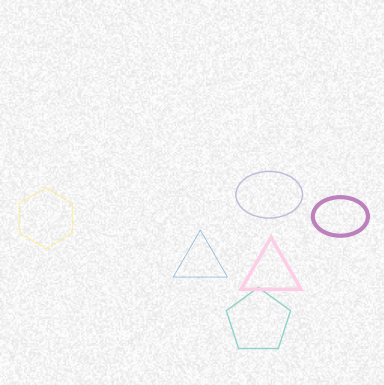[{"shape": "pentagon", "thickness": 1, "radius": 0.44, "center": [0.671, 0.166]}, {"shape": "oval", "thickness": 1, "radius": 0.43, "center": [0.699, 0.494]}, {"shape": "triangle", "thickness": 0.5, "radius": 0.41, "center": [0.52, 0.321]}, {"shape": "triangle", "thickness": 2.5, "radius": 0.45, "center": [0.704, 0.294]}, {"shape": "oval", "thickness": 3, "radius": 0.36, "center": [0.884, 0.438]}, {"shape": "hexagon", "thickness": 0.5, "radius": 0.39, "center": [0.12, 0.433]}]